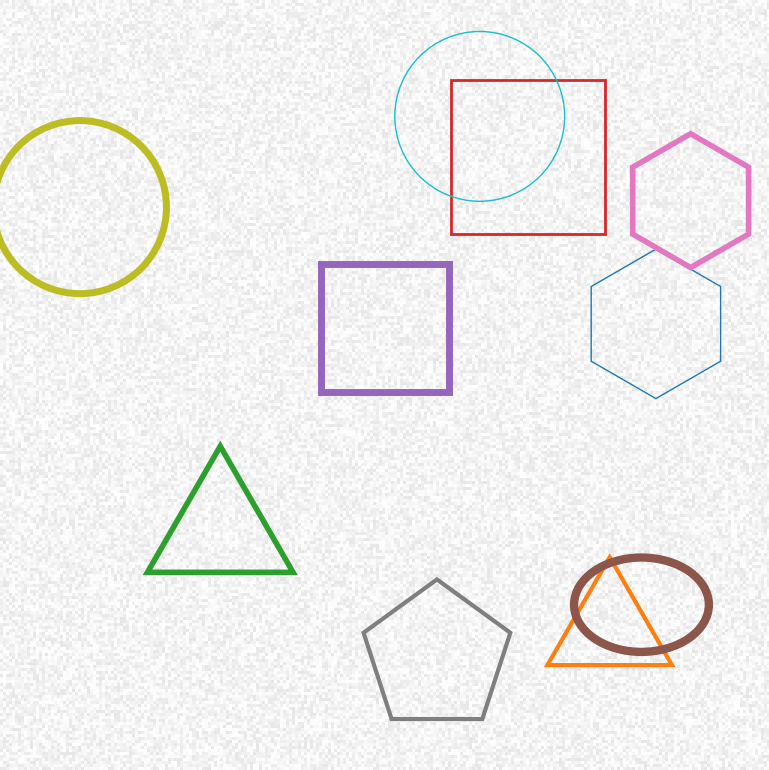[{"shape": "hexagon", "thickness": 0.5, "radius": 0.49, "center": [0.852, 0.579]}, {"shape": "triangle", "thickness": 1.5, "radius": 0.47, "center": [0.792, 0.183]}, {"shape": "triangle", "thickness": 2, "radius": 0.55, "center": [0.286, 0.311]}, {"shape": "square", "thickness": 1, "radius": 0.5, "center": [0.686, 0.796]}, {"shape": "square", "thickness": 2.5, "radius": 0.41, "center": [0.5, 0.574]}, {"shape": "oval", "thickness": 3, "radius": 0.44, "center": [0.833, 0.215]}, {"shape": "hexagon", "thickness": 2, "radius": 0.43, "center": [0.897, 0.739]}, {"shape": "pentagon", "thickness": 1.5, "radius": 0.5, "center": [0.567, 0.147]}, {"shape": "circle", "thickness": 2.5, "radius": 0.56, "center": [0.104, 0.731]}, {"shape": "circle", "thickness": 0.5, "radius": 0.55, "center": [0.623, 0.849]}]